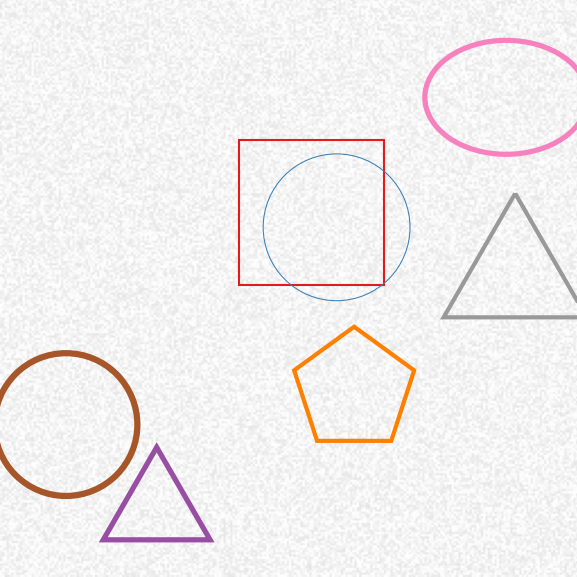[{"shape": "square", "thickness": 1, "radius": 0.63, "center": [0.54, 0.632]}, {"shape": "circle", "thickness": 0.5, "radius": 0.64, "center": [0.583, 0.606]}, {"shape": "triangle", "thickness": 2.5, "radius": 0.53, "center": [0.271, 0.118]}, {"shape": "pentagon", "thickness": 2, "radius": 0.55, "center": [0.613, 0.324]}, {"shape": "circle", "thickness": 3, "radius": 0.62, "center": [0.114, 0.264]}, {"shape": "oval", "thickness": 2.5, "radius": 0.7, "center": [0.877, 0.831]}, {"shape": "triangle", "thickness": 2, "radius": 0.72, "center": [0.892, 0.521]}]